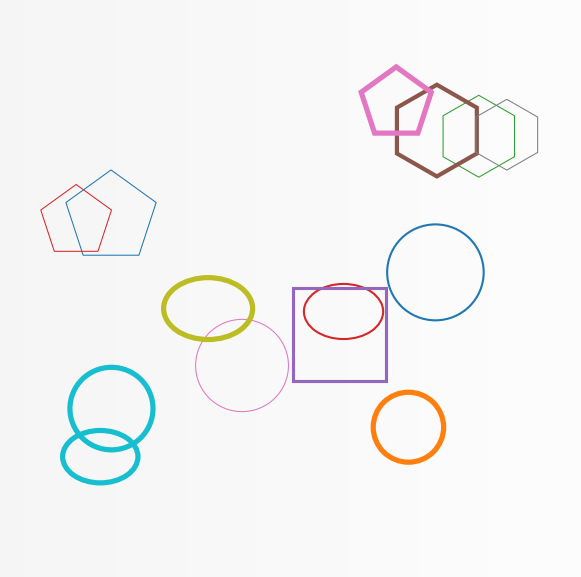[{"shape": "pentagon", "thickness": 0.5, "radius": 0.41, "center": [0.191, 0.623]}, {"shape": "circle", "thickness": 1, "radius": 0.42, "center": [0.749, 0.528]}, {"shape": "circle", "thickness": 2.5, "radius": 0.3, "center": [0.703, 0.259]}, {"shape": "hexagon", "thickness": 0.5, "radius": 0.35, "center": [0.824, 0.763]}, {"shape": "pentagon", "thickness": 0.5, "radius": 0.32, "center": [0.131, 0.616]}, {"shape": "oval", "thickness": 1, "radius": 0.34, "center": [0.591, 0.46]}, {"shape": "square", "thickness": 1.5, "radius": 0.4, "center": [0.583, 0.42]}, {"shape": "hexagon", "thickness": 2, "radius": 0.4, "center": [0.752, 0.773]}, {"shape": "pentagon", "thickness": 2.5, "radius": 0.32, "center": [0.682, 0.82]}, {"shape": "circle", "thickness": 0.5, "radius": 0.4, "center": [0.416, 0.366]}, {"shape": "hexagon", "thickness": 0.5, "radius": 0.31, "center": [0.872, 0.766]}, {"shape": "oval", "thickness": 2.5, "radius": 0.38, "center": [0.358, 0.465]}, {"shape": "oval", "thickness": 2.5, "radius": 0.32, "center": [0.173, 0.208]}, {"shape": "circle", "thickness": 2.5, "radius": 0.36, "center": [0.192, 0.292]}]